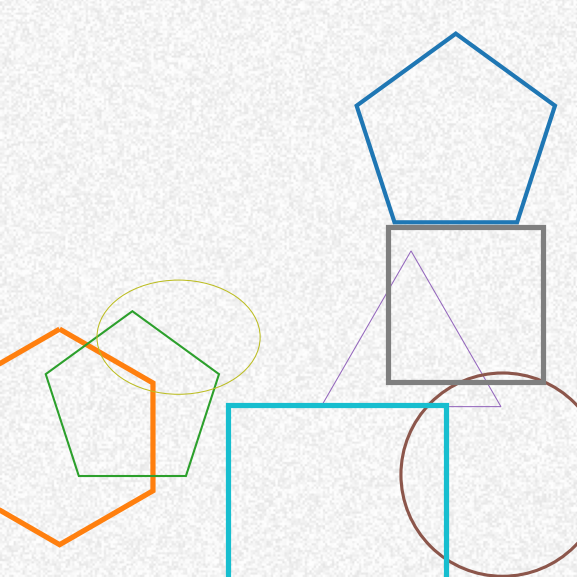[{"shape": "pentagon", "thickness": 2, "radius": 0.9, "center": [0.789, 0.76]}, {"shape": "hexagon", "thickness": 2.5, "radius": 0.93, "center": [0.103, 0.243]}, {"shape": "pentagon", "thickness": 1, "radius": 0.79, "center": [0.229, 0.303]}, {"shape": "triangle", "thickness": 0.5, "radius": 0.9, "center": [0.712, 0.385]}, {"shape": "circle", "thickness": 1.5, "radius": 0.88, "center": [0.87, 0.177]}, {"shape": "square", "thickness": 2.5, "radius": 0.67, "center": [0.806, 0.472]}, {"shape": "oval", "thickness": 0.5, "radius": 0.71, "center": [0.309, 0.415]}, {"shape": "square", "thickness": 2.5, "radius": 0.94, "center": [0.584, 0.11]}]